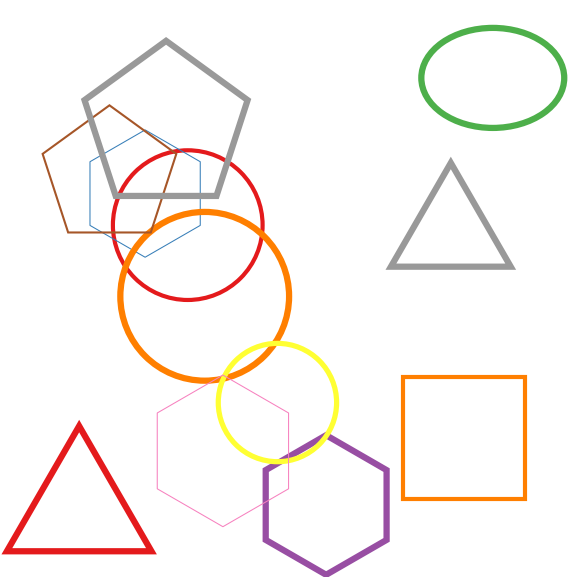[{"shape": "triangle", "thickness": 3, "radius": 0.72, "center": [0.137, 0.117]}, {"shape": "circle", "thickness": 2, "radius": 0.65, "center": [0.325, 0.609]}, {"shape": "hexagon", "thickness": 0.5, "radius": 0.55, "center": [0.251, 0.664]}, {"shape": "oval", "thickness": 3, "radius": 0.62, "center": [0.853, 0.864]}, {"shape": "hexagon", "thickness": 3, "radius": 0.6, "center": [0.565, 0.125]}, {"shape": "circle", "thickness": 3, "radius": 0.73, "center": [0.354, 0.486]}, {"shape": "square", "thickness": 2, "radius": 0.53, "center": [0.803, 0.24]}, {"shape": "circle", "thickness": 2.5, "radius": 0.51, "center": [0.48, 0.302]}, {"shape": "pentagon", "thickness": 1, "radius": 0.61, "center": [0.19, 0.695]}, {"shape": "hexagon", "thickness": 0.5, "radius": 0.66, "center": [0.386, 0.218]}, {"shape": "triangle", "thickness": 3, "radius": 0.6, "center": [0.781, 0.597]}, {"shape": "pentagon", "thickness": 3, "radius": 0.74, "center": [0.288, 0.78]}]